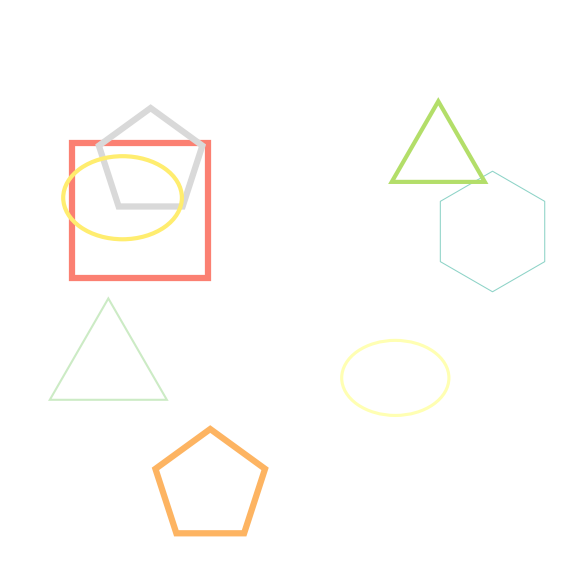[{"shape": "hexagon", "thickness": 0.5, "radius": 0.52, "center": [0.853, 0.598]}, {"shape": "oval", "thickness": 1.5, "radius": 0.46, "center": [0.685, 0.345]}, {"shape": "square", "thickness": 3, "radius": 0.59, "center": [0.242, 0.635]}, {"shape": "pentagon", "thickness": 3, "radius": 0.5, "center": [0.364, 0.156]}, {"shape": "triangle", "thickness": 2, "radius": 0.47, "center": [0.759, 0.731]}, {"shape": "pentagon", "thickness": 3, "radius": 0.47, "center": [0.261, 0.718]}, {"shape": "triangle", "thickness": 1, "radius": 0.58, "center": [0.188, 0.365]}, {"shape": "oval", "thickness": 2, "radius": 0.51, "center": [0.212, 0.657]}]